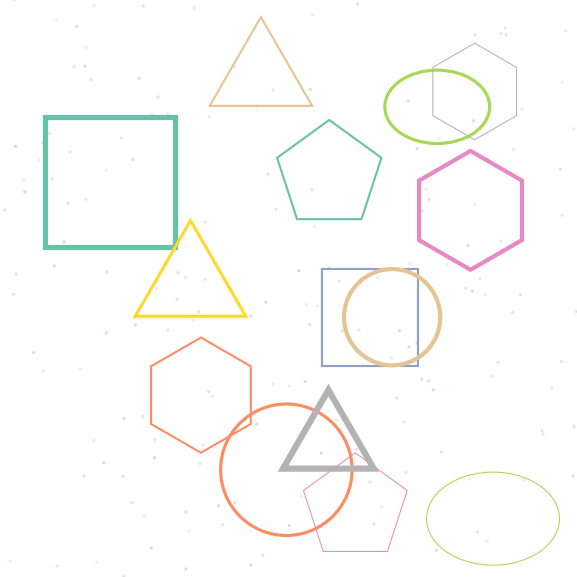[{"shape": "pentagon", "thickness": 1, "radius": 0.47, "center": [0.57, 0.696]}, {"shape": "square", "thickness": 2.5, "radius": 0.56, "center": [0.19, 0.685]}, {"shape": "circle", "thickness": 1.5, "radius": 0.57, "center": [0.496, 0.186]}, {"shape": "hexagon", "thickness": 1, "radius": 0.5, "center": [0.348, 0.315]}, {"shape": "square", "thickness": 1, "radius": 0.42, "center": [0.64, 0.45]}, {"shape": "hexagon", "thickness": 2, "radius": 0.51, "center": [0.815, 0.635]}, {"shape": "pentagon", "thickness": 0.5, "radius": 0.47, "center": [0.615, 0.121]}, {"shape": "oval", "thickness": 1.5, "radius": 0.45, "center": [0.757, 0.814]}, {"shape": "oval", "thickness": 0.5, "radius": 0.58, "center": [0.854, 0.101]}, {"shape": "triangle", "thickness": 1.5, "radius": 0.55, "center": [0.33, 0.507]}, {"shape": "triangle", "thickness": 1, "radius": 0.51, "center": [0.452, 0.867]}, {"shape": "circle", "thickness": 2, "radius": 0.42, "center": [0.679, 0.45]}, {"shape": "hexagon", "thickness": 0.5, "radius": 0.42, "center": [0.822, 0.841]}, {"shape": "triangle", "thickness": 3, "radius": 0.45, "center": [0.569, 0.233]}]